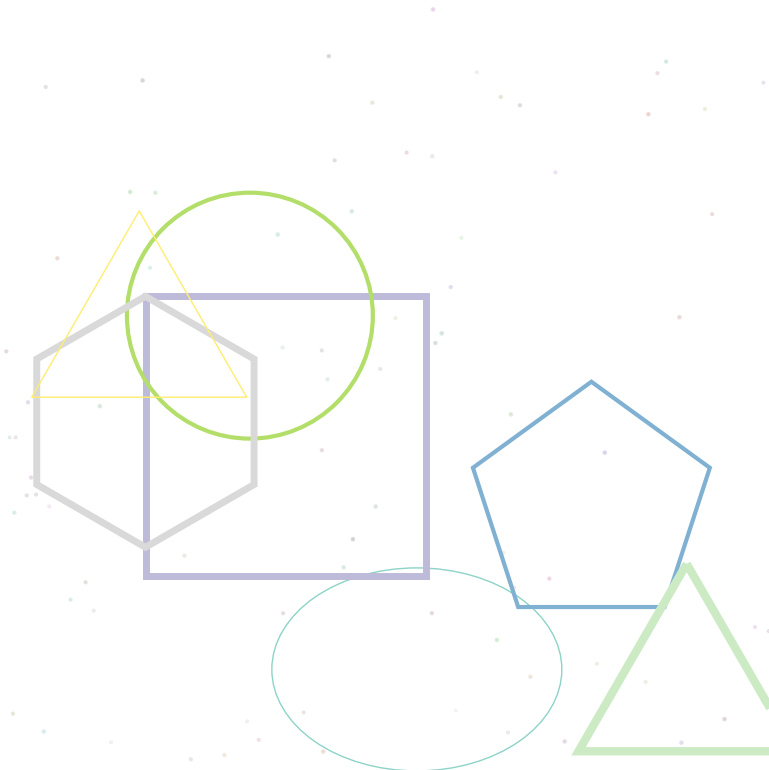[{"shape": "oval", "thickness": 0.5, "radius": 0.94, "center": [0.541, 0.131]}, {"shape": "square", "thickness": 2.5, "radius": 0.91, "center": [0.371, 0.434]}, {"shape": "pentagon", "thickness": 1.5, "radius": 0.81, "center": [0.768, 0.343]}, {"shape": "circle", "thickness": 1.5, "radius": 0.8, "center": [0.325, 0.59]}, {"shape": "hexagon", "thickness": 2.5, "radius": 0.81, "center": [0.189, 0.452]}, {"shape": "triangle", "thickness": 3, "radius": 0.81, "center": [0.892, 0.105]}, {"shape": "triangle", "thickness": 0.5, "radius": 0.81, "center": [0.181, 0.565]}]